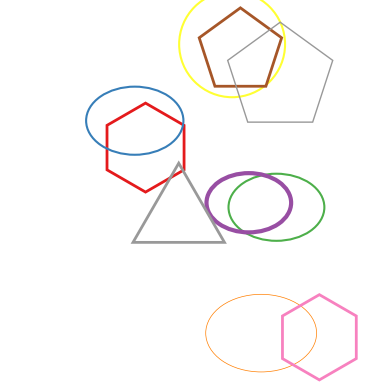[{"shape": "hexagon", "thickness": 2, "radius": 0.58, "center": [0.378, 0.617]}, {"shape": "oval", "thickness": 1.5, "radius": 0.63, "center": [0.35, 0.686]}, {"shape": "oval", "thickness": 1.5, "radius": 0.62, "center": [0.718, 0.462]}, {"shape": "oval", "thickness": 3, "radius": 0.55, "center": [0.646, 0.473]}, {"shape": "oval", "thickness": 0.5, "radius": 0.72, "center": [0.678, 0.135]}, {"shape": "circle", "thickness": 1.5, "radius": 0.69, "center": [0.603, 0.885]}, {"shape": "pentagon", "thickness": 2, "radius": 0.56, "center": [0.624, 0.867]}, {"shape": "hexagon", "thickness": 2, "radius": 0.55, "center": [0.83, 0.124]}, {"shape": "triangle", "thickness": 2, "radius": 0.69, "center": [0.464, 0.439]}, {"shape": "pentagon", "thickness": 1, "radius": 0.72, "center": [0.728, 0.799]}]